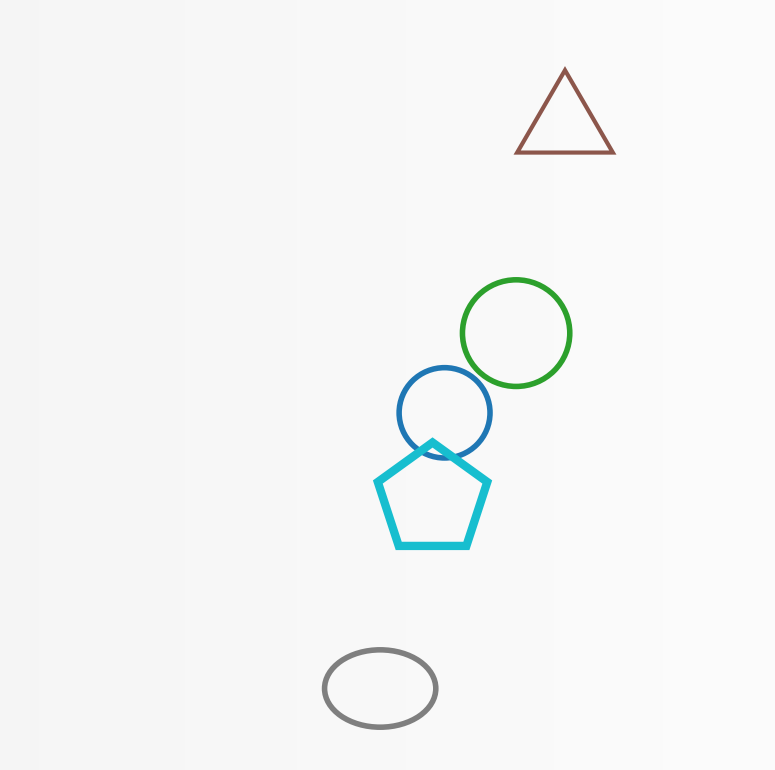[{"shape": "circle", "thickness": 2, "radius": 0.29, "center": [0.574, 0.464]}, {"shape": "circle", "thickness": 2, "radius": 0.35, "center": [0.666, 0.567]}, {"shape": "triangle", "thickness": 1.5, "radius": 0.36, "center": [0.729, 0.838]}, {"shape": "oval", "thickness": 2, "radius": 0.36, "center": [0.491, 0.106]}, {"shape": "pentagon", "thickness": 3, "radius": 0.37, "center": [0.558, 0.351]}]